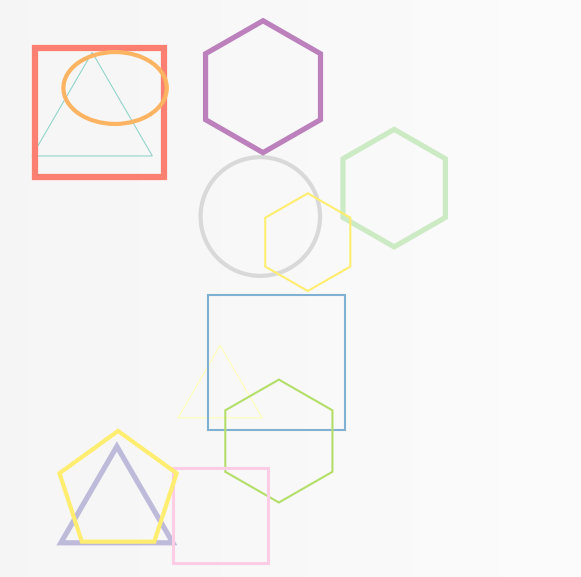[{"shape": "triangle", "thickness": 0.5, "radius": 0.6, "center": [0.159, 0.789]}, {"shape": "triangle", "thickness": 0.5, "radius": 0.42, "center": [0.379, 0.317]}, {"shape": "triangle", "thickness": 2.5, "radius": 0.56, "center": [0.201, 0.115]}, {"shape": "square", "thickness": 3, "radius": 0.56, "center": [0.171, 0.804]}, {"shape": "square", "thickness": 1, "radius": 0.59, "center": [0.476, 0.371]}, {"shape": "oval", "thickness": 2, "radius": 0.44, "center": [0.198, 0.847]}, {"shape": "hexagon", "thickness": 1, "radius": 0.53, "center": [0.48, 0.235]}, {"shape": "square", "thickness": 1.5, "radius": 0.41, "center": [0.379, 0.107]}, {"shape": "circle", "thickness": 2, "radius": 0.51, "center": [0.448, 0.624]}, {"shape": "hexagon", "thickness": 2.5, "radius": 0.57, "center": [0.453, 0.849]}, {"shape": "hexagon", "thickness": 2.5, "radius": 0.51, "center": [0.678, 0.673]}, {"shape": "pentagon", "thickness": 2, "radius": 0.53, "center": [0.203, 0.147]}, {"shape": "hexagon", "thickness": 1, "radius": 0.42, "center": [0.53, 0.58]}]